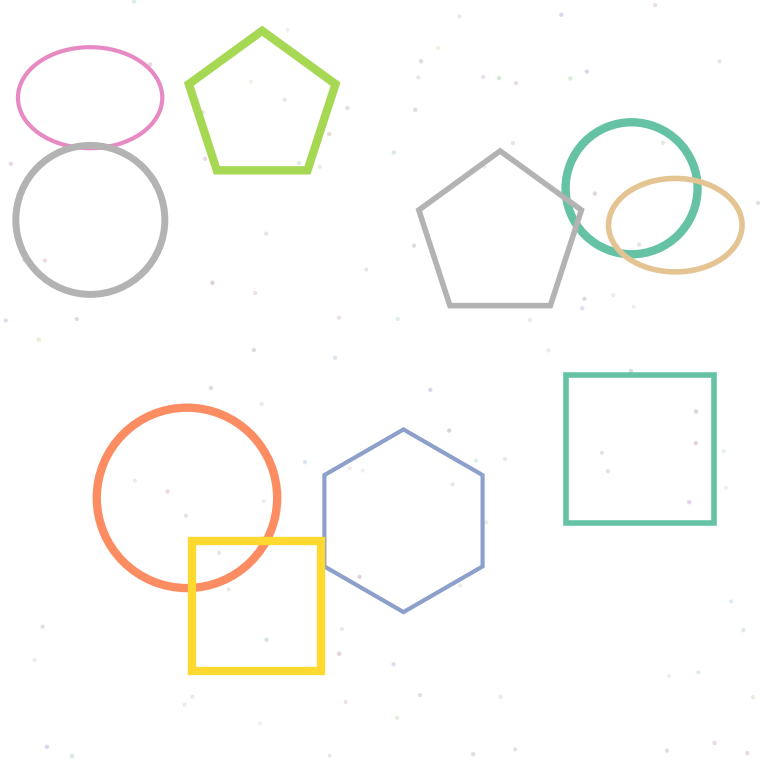[{"shape": "circle", "thickness": 3, "radius": 0.43, "center": [0.82, 0.755]}, {"shape": "square", "thickness": 2, "radius": 0.48, "center": [0.831, 0.417]}, {"shape": "circle", "thickness": 3, "radius": 0.59, "center": [0.243, 0.353]}, {"shape": "hexagon", "thickness": 1.5, "radius": 0.59, "center": [0.524, 0.324]}, {"shape": "oval", "thickness": 1.5, "radius": 0.47, "center": [0.117, 0.873]}, {"shape": "pentagon", "thickness": 3, "radius": 0.5, "center": [0.34, 0.86]}, {"shape": "square", "thickness": 3, "radius": 0.42, "center": [0.333, 0.213]}, {"shape": "oval", "thickness": 2, "radius": 0.43, "center": [0.877, 0.708]}, {"shape": "pentagon", "thickness": 2, "radius": 0.56, "center": [0.65, 0.693]}, {"shape": "circle", "thickness": 2.5, "radius": 0.48, "center": [0.117, 0.714]}]